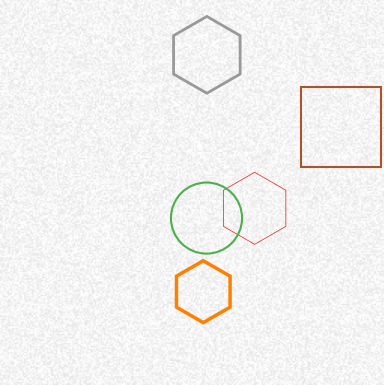[{"shape": "hexagon", "thickness": 0.5, "radius": 0.47, "center": [0.661, 0.459]}, {"shape": "circle", "thickness": 1.5, "radius": 0.46, "center": [0.536, 0.434]}, {"shape": "hexagon", "thickness": 2.5, "radius": 0.4, "center": [0.528, 0.242]}, {"shape": "square", "thickness": 1.5, "radius": 0.52, "center": [0.885, 0.671]}, {"shape": "hexagon", "thickness": 2, "radius": 0.5, "center": [0.537, 0.858]}]